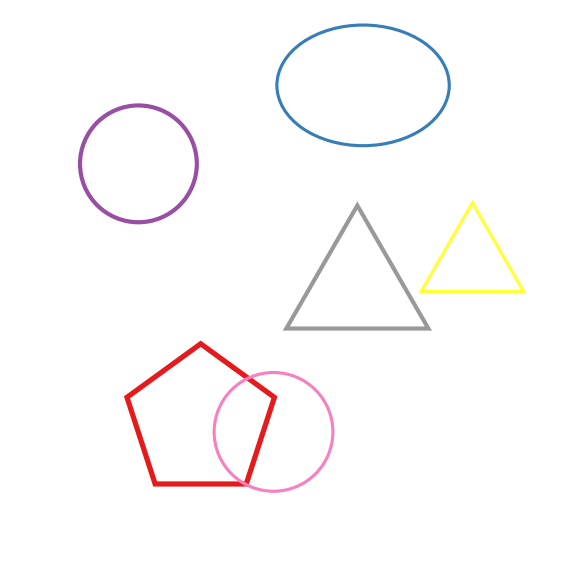[{"shape": "pentagon", "thickness": 2.5, "radius": 0.67, "center": [0.348, 0.27]}, {"shape": "oval", "thickness": 1.5, "radius": 0.75, "center": [0.629, 0.851]}, {"shape": "circle", "thickness": 2, "radius": 0.51, "center": [0.24, 0.715]}, {"shape": "triangle", "thickness": 1.5, "radius": 0.51, "center": [0.818, 0.546]}, {"shape": "circle", "thickness": 1.5, "radius": 0.51, "center": [0.474, 0.251]}, {"shape": "triangle", "thickness": 2, "radius": 0.71, "center": [0.619, 0.501]}]